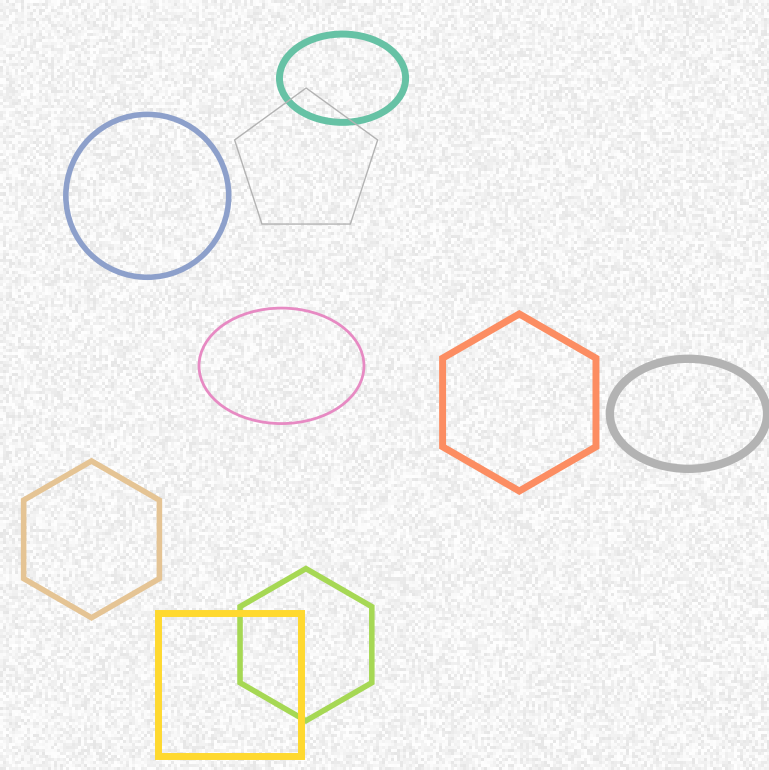[{"shape": "oval", "thickness": 2.5, "radius": 0.41, "center": [0.445, 0.898]}, {"shape": "hexagon", "thickness": 2.5, "radius": 0.58, "center": [0.674, 0.477]}, {"shape": "circle", "thickness": 2, "radius": 0.53, "center": [0.191, 0.746]}, {"shape": "oval", "thickness": 1, "radius": 0.54, "center": [0.366, 0.525]}, {"shape": "hexagon", "thickness": 2, "radius": 0.49, "center": [0.397, 0.163]}, {"shape": "square", "thickness": 2.5, "radius": 0.46, "center": [0.298, 0.111]}, {"shape": "hexagon", "thickness": 2, "radius": 0.51, "center": [0.119, 0.3]}, {"shape": "oval", "thickness": 3, "radius": 0.51, "center": [0.894, 0.463]}, {"shape": "pentagon", "thickness": 0.5, "radius": 0.49, "center": [0.398, 0.788]}]